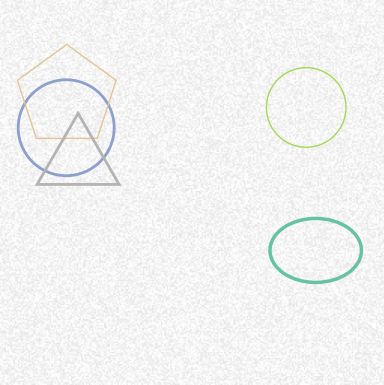[{"shape": "oval", "thickness": 2.5, "radius": 0.59, "center": [0.82, 0.35]}, {"shape": "circle", "thickness": 2, "radius": 0.62, "center": [0.172, 0.668]}, {"shape": "circle", "thickness": 1, "radius": 0.52, "center": [0.795, 0.721]}, {"shape": "pentagon", "thickness": 1, "radius": 0.67, "center": [0.173, 0.75]}, {"shape": "triangle", "thickness": 2, "radius": 0.62, "center": [0.203, 0.582]}]